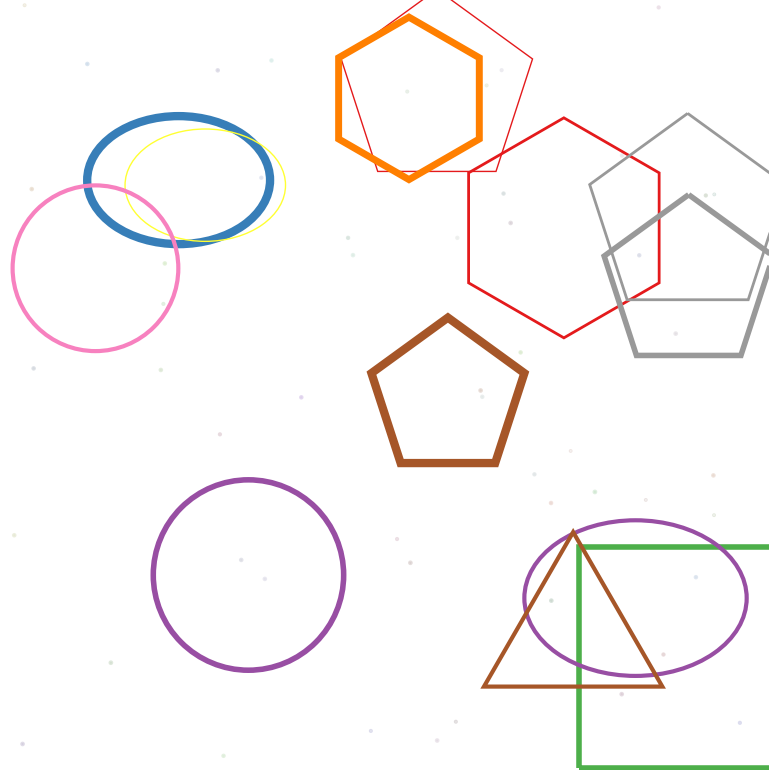[{"shape": "pentagon", "thickness": 0.5, "radius": 0.65, "center": [0.567, 0.883]}, {"shape": "hexagon", "thickness": 1, "radius": 0.71, "center": [0.732, 0.704]}, {"shape": "oval", "thickness": 3, "radius": 0.59, "center": [0.232, 0.766]}, {"shape": "square", "thickness": 2, "radius": 0.71, "center": [0.894, 0.146]}, {"shape": "circle", "thickness": 2, "radius": 0.62, "center": [0.323, 0.253]}, {"shape": "oval", "thickness": 1.5, "radius": 0.72, "center": [0.825, 0.223]}, {"shape": "hexagon", "thickness": 2.5, "radius": 0.53, "center": [0.531, 0.872]}, {"shape": "oval", "thickness": 0.5, "radius": 0.52, "center": [0.267, 0.76]}, {"shape": "triangle", "thickness": 1.5, "radius": 0.67, "center": [0.744, 0.175]}, {"shape": "pentagon", "thickness": 3, "radius": 0.52, "center": [0.582, 0.483]}, {"shape": "circle", "thickness": 1.5, "radius": 0.54, "center": [0.124, 0.652]}, {"shape": "pentagon", "thickness": 1, "radius": 0.67, "center": [0.893, 0.719]}, {"shape": "pentagon", "thickness": 2, "radius": 0.58, "center": [0.894, 0.632]}]